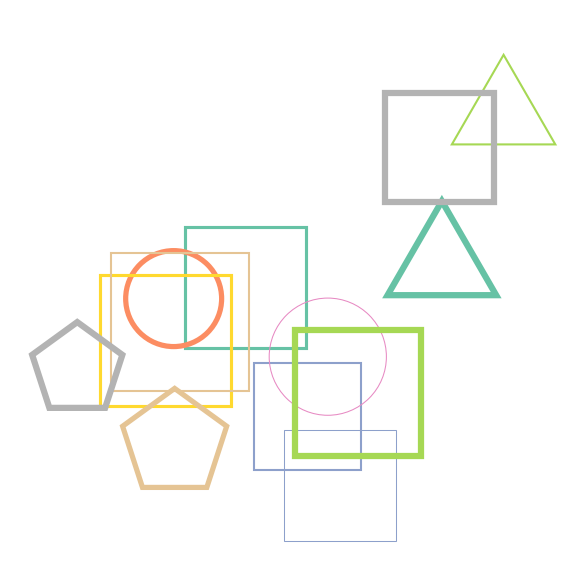[{"shape": "triangle", "thickness": 3, "radius": 0.54, "center": [0.765, 0.542]}, {"shape": "square", "thickness": 1.5, "radius": 0.52, "center": [0.425, 0.501]}, {"shape": "circle", "thickness": 2.5, "radius": 0.42, "center": [0.301, 0.482]}, {"shape": "square", "thickness": 0.5, "radius": 0.48, "center": [0.588, 0.158]}, {"shape": "square", "thickness": 1, "radius": 0.46, "center": [0.532, 0.278]}, {"shape": "circle", "thickness": 0.5, "radius": 0.51, "center": [0.568, 0.382]}, {"shape": "triangle", "thickness": 1, "radius": 0.52, "center": [0.872, 0.801]}, {"shape": "square", "thickness": 3, "radius": 0.55, "center": [0.619, 0.319]}, {"shape": "square", "thickness": 1.5, "radius": 0.57, "center": [0.286, 0.41]}, {"shape": "pentagon", "thickness": 2.5, "radius": 0.47, "center": [0.302, 0.232]}, {"shape": "square", "thickness": 1, "radius": 0.6, "center": [0.311, 0.441]}, {"shape": "square", "thickness": 3, "radius": 0.47, "center": [0.761, 0.744]}, {"shape": "pentagon", "thickness": 3, "radius": 0.41, "center": [0.134, 0.359]}]